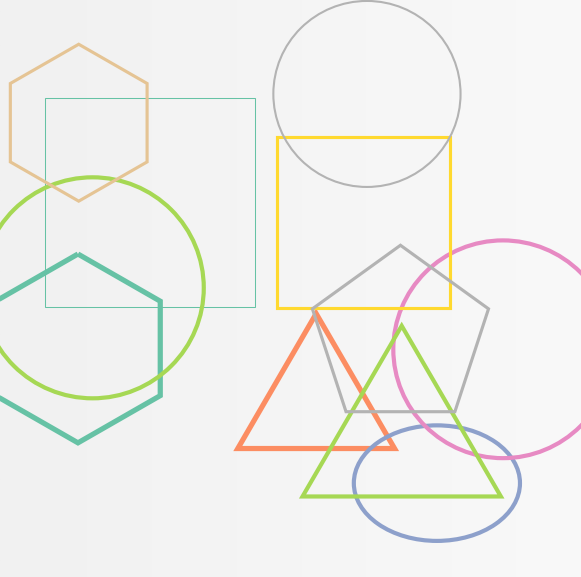[{"shape": "square", "thickness": 0.5, "radius": 0.91, "center": [0.258, 0.649]}, {"shape": "hexagon", "thickness": 2.5, "radius": 0.82, "center": [0.134, 0.396]}, {"shape": "triangle", "thickness": 2.5, "radius": 0.78, "center": [0.544, 0.3]}, {"shape": "oval", "thickness": 2, "radius": 0.71, "center": [0.752, 0.163]}, {"shape": "circle", "thickness": 2, "radius": 0.94, "center": [0.865, 0.394]}, {"shape": "circle", "thickness": 2, "radius": 0.96, "center": [0.159, 0.501]}, {"shape": "triangle", "thickness": 2, "radius": 0.99, "center": [0.691, 0.238]}, {"shape": "square", "thickness": 1.5, "radius": 0.74, "center": [0.625, 0.614]}, {"shape": "hexagon", "thickness": 1.5, "radius": 0.68, "center": [0.135, 0.787]}, {"shape": "pentagon", "thickness": 1.5, "radius": 0.8, "center": [0.689, 0.415]}, {"shape": "circle", "thickness": 1, "radius": 0.81, "center": [0.631, 0.836]}]